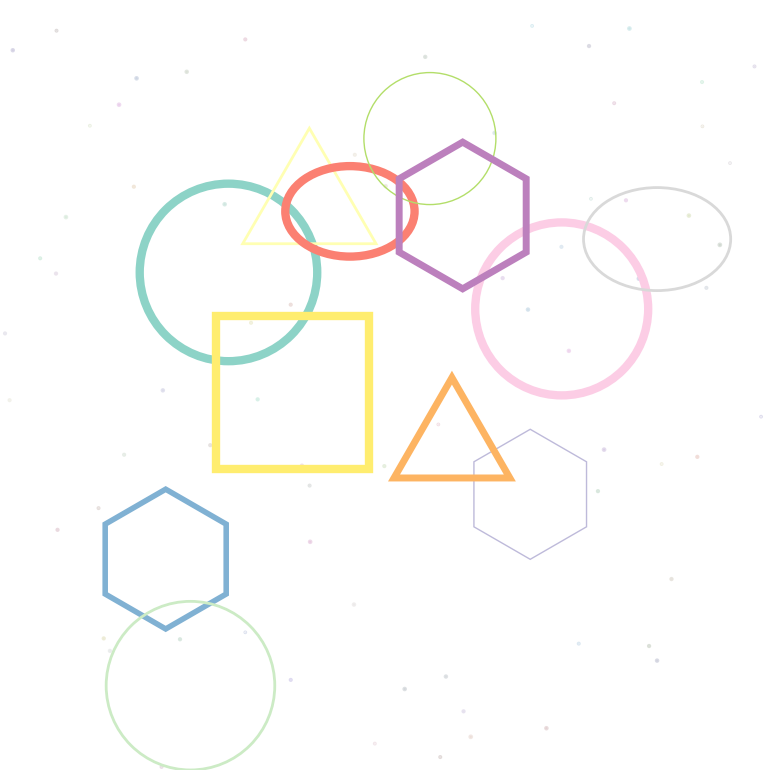[{"shape": "circle", "thickness": 3, "radius": 0.58, "center": [0.297, 0.646]}, {"shape": "triangle", "thickness": 1, "radius": 0.5, "center": [0.402, 0.733]}, {"shape": "hexagon", "thickness": 0.5, "radius": 0.42, "center": [0.689, 0.358]}, {"shape": "oval", "thickness": 3, "radius": 0.42, "center": [0.454, 0.726]}, {"shape": "hexagon", "thickness": 2, "radius": 0.45, "center": [0.215, 0.274]}, {"shape": "triangle", "thickness": 2.5, "radius": 0.43, "center": [0.587, 0.423]}, {"shape": "circle", "thickness": 0.5, "radius": 0.43, "center": [0.558, 0.82]}, {"shape": "circle", "thickness": 3, "radius": 0.56, "center": [0.729, 0.599]}, {"shape": "oval", "thickness": 1, "radius": 0.48, "center": [0.853, 0.689]}, {"shape": "hexagon", "thickness": 2.5, "radius": 0.48, "center": [0.601, 0.72]}, {"shape": "circle", "thickness": 1, "radius": 0.55, "center": [0.247, 0.11]}, {"shape": "square", "thickness": 3, "radius": 0.49, "center": [0.38, 0.49]}]